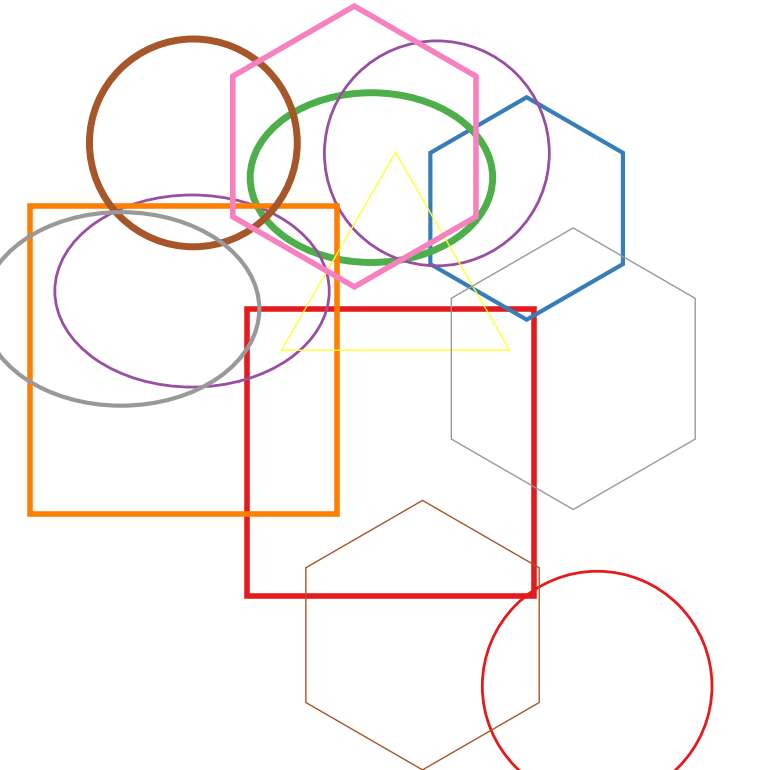[{"shape": "square", "thickness": 2, "radius": 0.93, "center": [0.507, 0.413]}, {"shape": "circle", "thickness": 1, "radius": 0.75, "center": [0.776, 0.109]}, {"shape": "hexagon", "thickness": 1.5, "radius": 0.72, "center": [0.684, 0.729]}, {"shape": "oval", "thickness": 2.5, "radius": 0.79, "center": [0.482, 0.769]}, {"shape": "oval", "thickness": 1, "radius": 0.89, "center": [0.249, 0.622]}, {"shape": "circle", "thickness": 1, "radius": 0.73, "center": [0.567, 0.801]}, {"shape": "square", "thickness": 2, "radius": 1.0, "center": [0.238, 0.532]}, {"shape": "triangle", "thickness": 0.5, "radius": 0.86, "center": [0.514, 0.631]}, {"shape": "circle", "thickness": 2.5, "radius": 0.67, "center": [0.251, 0.814]}, {"shape": "hexagon", "thickness": 0.5, "radius": 0.87, "center": [0.549, 0.175]}, {"shape": "hexagon", "thickness": 2, "radius": 0.91, "center": [0.46, 0.81]}, {"shape": "hexagon", "thickness": 0.5, "radius": 0.91, "center": [0.744, 0.521]}, {"shape": "oval", "thickness": 1.5, "radius": 0.9, "center": [0.157, 0.599]}]